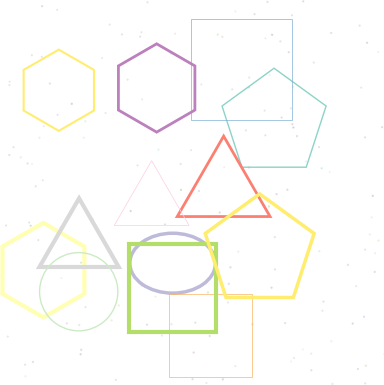[{"shape": "pentagon", "thickness": 1, "radius": 0.71, "center": [0.712, 0.681]}, {"shape": "hexagon", "thickness": 3, "radius": 0.61, "center": [0.113, 0.298]}, {"shape": "oval", "thickness": 2.5, "radius": 0.56, "center": [0.448, 0.316]}, {"shape": "triangle", "thickness": 2, "radius": 0.7, "center": [0.581, 0.507]}, {"shape": "square", "thickness": 0.5, "radius": 0.66, "center": [0.628, 0.821]}, {"shape": "square", "thickness": 0.5, "radius": 0.54, "center": [0.546, 0.129]}, {"shape": "square", "thickness": 3, "radius": 0.57, "center": [0.447, 0.252]}, {"shape": "triangle", "thickness": 0.5, "radius": 0.56, "center": [0.394, 0.47]}, {"shape": "triangle", "thickness": 3, "radius": 0.59, "center": [0.205, 0.366]}, {"shape": "hexagon", "thickness": 2, "radius": 0.57, "center": [0.407, 0.771]}, {"shape": "circle", "thickness": 1, "radius": 0.51, "center": [0.204, 0.242]}, {"shape": "hexagon", "thickness": 1.5, "radius": 0.53, "center": [0.153, 0.766]}, {"shape": "pentagon", "thickness": 2.5, "radius": 0.74, "center": [0.674, 0.348]}]